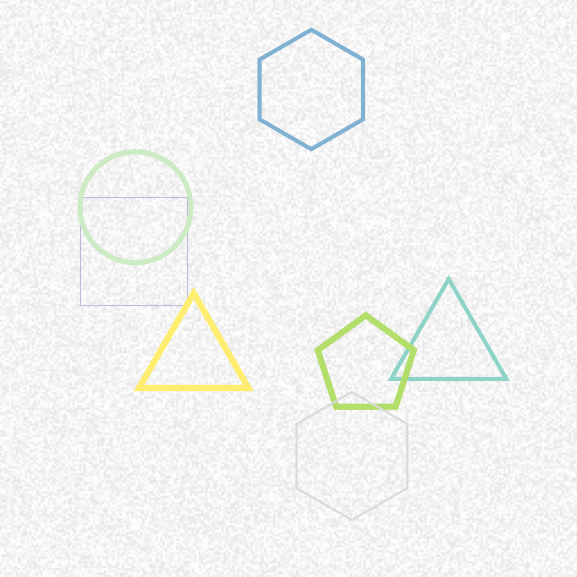[{"shape": "triangle", "thickness": 2, "radius": 0.58, "center": [0.777, 0.401]}, {"shape": "square", "thickness": 0.5, "radius": 0.46, "center": [0.231, 0.564]}, {"shape": "hexagon", "thickness": 2, "radius": 0.52, "center": [0.539, 0.844]}, {"shape": "pentagon", "thickness": 3, "radius": 0.44, "center": [0.633, 0.366]}, {"shape": "hexagon", "thickness": 1, "radius": 0.55, "center": [0.609, 0.209]}, {"shape": "circle", "thickness": 2.5, "radius": 0.48, "center": [0.235, 0.64]}, {"shape": "triangle", "thickness": 3, "radius": 0.55, "center": [0.335, 0.382]}]